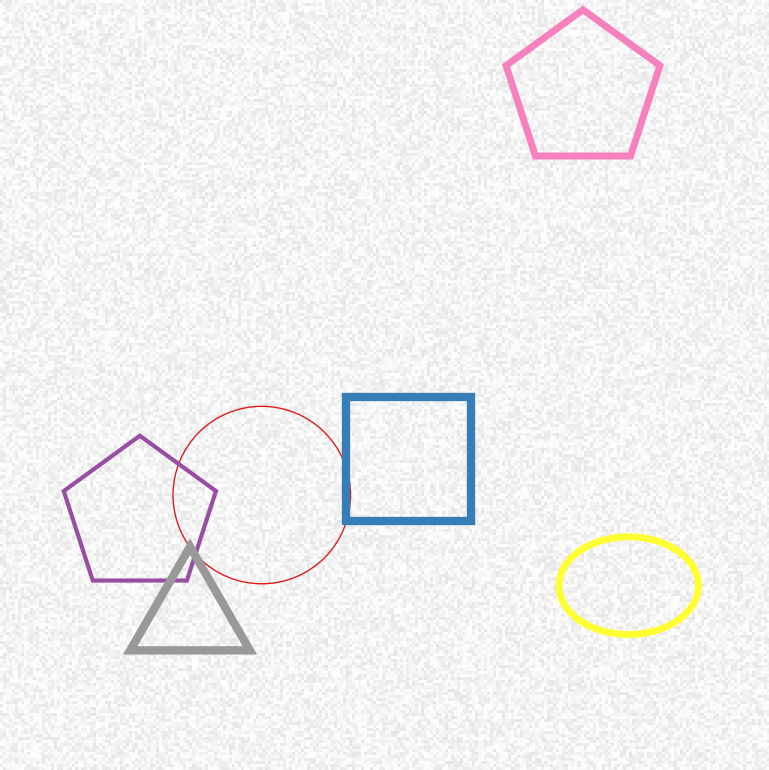[{"shape": "circle", "thickness": 0.5, "radius": 0.58, "center": [0.34, 0.357]}, {"shape": "square", "thickness": 3, "radius": 0.4, "center": [0.531, 0.404]}, {"shape": "pentagon", "thickness": 1.5, "radius": 0.52, "center": [0.182, 0.33]}, {"shape": "oval", "thickness": 2.5, "radius": 0.45, "center": [0.816, 0.239]}, {"shape": "pentagon", "thickness": 2.5, "radius": 0.53, "center": [0.757, 0.882]}, {"shape": "triangle", "thickness": 3, "radius": 0.45, "center": [0.247, 0.2]}]